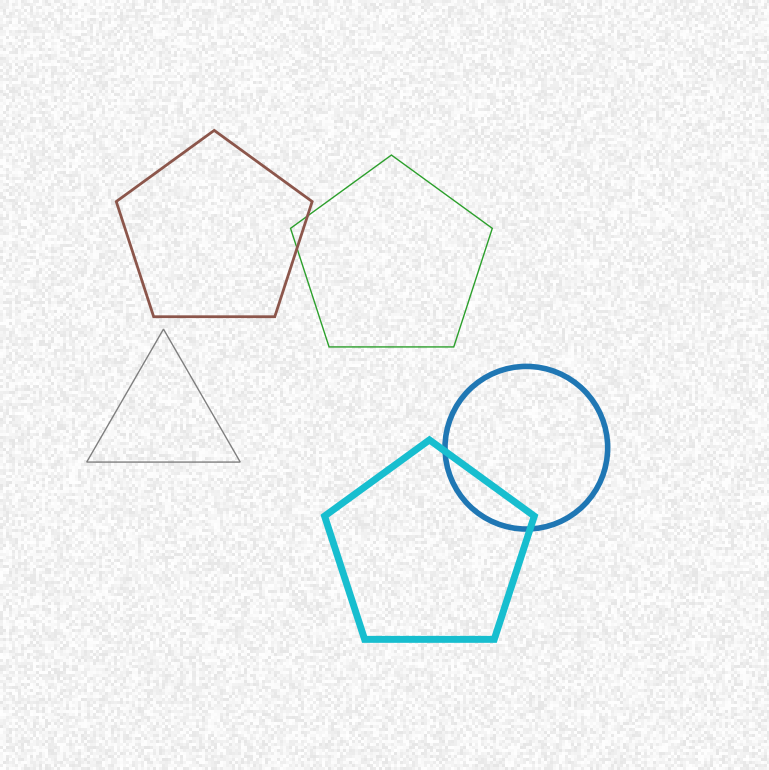[{"shape": "circle", "thickness": 2, "radius": 0.53, "center": [0.684, 0.419]}, {"shape": "pentagon", "thickness": 0.5, "radius": 0.69, "center": [0.508, 0.661]}, {"shape": "pentagon", "thickness": 1, "radius": 0.67, "center": [0.278, 0.697]}, {"shape": "triangle", "thickness": 0.5, "radius": 0.58, "center": [0.212, 0.457]}, {"shape": "pentagon", "thickness": 2.5, "radius": 0.72, "center": [0.558, 0.285]}]